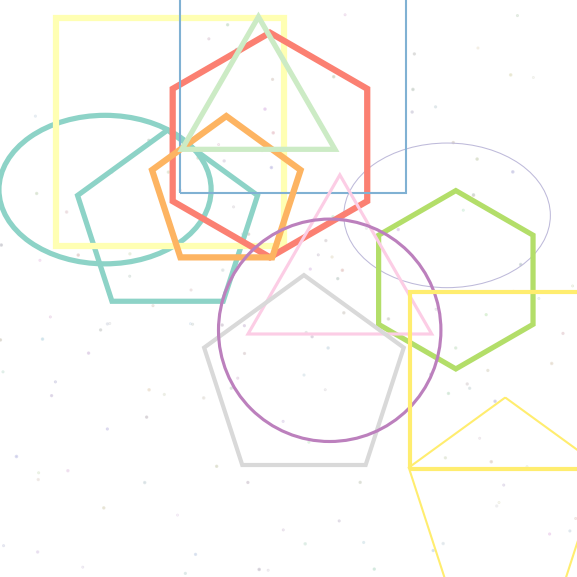[{"shape": "pentagon", "thickness": 2.5, "radius": 0.82, "center": [0.29, 0.61]}, {"shape": "oval", "thickness": 2.5, "radius": 0.92, "center": [0.182, 0.671]}, {"shape": "square", "thickness": 3, "radius": 0.99, "center": [0.294, 0.771]}, {"shape": "oval", "thickness": 0.5, "radius": 0.89, "center": [0.774, 0.626]}, {"shape": "hexagon", "thickness": 3, "radius": 0.97, "center": [0.467, 0.748]}, {"shape": "square", "thickness": 1, "radius": 0.98, "center": [0.508, 0.862]}, {"shape": "pentagon", "thickness": 3, "radius": 0.68, "center": [0.392, 0.663]}, {"shape": "hexagon", "thickness": 2.5, "radius": 0.77, "center": [0.789, 0.515]}, {"shape": "triangle", "thickness": 1.5, "radius": 0.92, "center": [0.589, 0.513]}, {"shape": "pentagon", "thickness": 2, "radius": 0.91, "center": [0.526, 0.341]}, {"shape": "circle", "thickness": 1.5, "radius": 0.96, "center": [0.571, 0.427]}, {"shape": "triangle", "thickness": 2.5, "radius": 0.76, "center": [0.448, 0.817]}, {"shape": "square", "thickness": 2, "radius": 0.77, "center": [0.862, 0.341]}, {"shape": "pentagon", "thickness": 1, "radius": 0.88, "center": [0.875, 0.135]}]